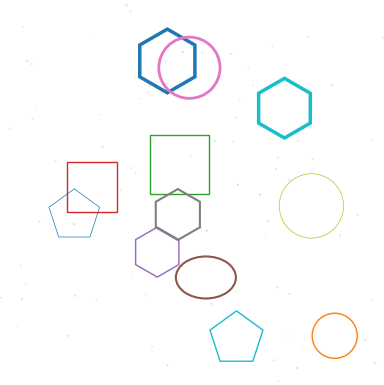[{"shape": "hexagon", "thickness": 2.5, "radius": 0.41, "center": [0.435, 0.842]}, {"shape": "pentagon", "thickness": 0.5, "radius": 0.35, "center": [0.193, 0.44]}, {"shape": "circle", "thickness": 1, "radius": 0.29, "center": [0.869, 0.128]}, {"shape": "square", "thickness": 1, "radius": 0.38, "center": [0.467, 0.574]}, {"shape": "square", "thickness": 1, "radius": 0.33, "center": [0.239, 0.513]}, {"shape": "hexagon", "thickness": 1, "radius": 0.32, "center": [0.408, 0.345]}, {"shape": "oval", "thickness": 1.5, "radius": 0.39, "center": [0.535, 0.279]}, {"shape": "circle", "thickness": 2, "radius": 0.4, "center": [0.492, 0.824]}, {"shape": "hexagon", "thickness": 1.5, "radius": 0.33, "center": [0.462, 0.443]}, {"shape": "circle", "thickness": 0.5, "radius": 0.42, "center": [0.809, 0.465]}, {"shape": "pentagon", "thickness": 1, "radius": 0.36, "center": [0.614, 0.12]}, {"shape": "hexagon", "thickness": 2.5, "radius": 0.39, "center": [0.739, 0.719]}]